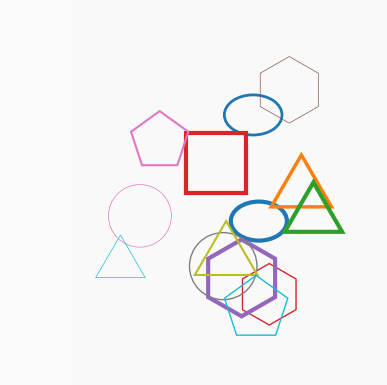[{"shape": "oval", "thickness": 3, "radius": 0.36, "center": [0.668, 0.426]}, {"shape": "oval", "thickness": 2, "radius": 0.37, "center": [0.653, 0.701]}, {"shape": "triangle", "thickness": 2.5, "radius": 0.45, "center": [0.778, 0.508]}, {"shape": "triangle", "thickness": 3, "radius": 0.43, "center": [0.809, 0.441]}, {"shape": "square", "thickness": 3, "radius": 0.39, "center": [0.558, 0.576]}, {"shape": "hexagon", "thickness": 1, "radius": 0.4, "center": [0.695, 0.236]}, {"shape": "hexagon", "thickness": 3, "radius": 0.5, "center": [0.624, 0.278]}, {"shape": "hexagon", "thickness": 0.5, "radius": 0.43, "center": [0.747, 0.767]}, {"shape": "pentagon", "thickness": 1.5, "radius": 0.39, "center": [0.412, 0.634]}, {"shape": "circle", "thickness": 0.5, "radius": 0.41, "center": [0.361, 0.439]}, {"shape": "circle", "thickness": 1, "radius": 0.44, "center": [0.576, 0.309]}, {"shape": "triangle", "thickness": 1.5, "radius": 0.47, "center": [0.584, 0.332]}, {"shape": "pentagon", "thickness": 1, "radius": 0.43, "center": [0.661, 0.199]}, {"shape": "triangle", "thickness": 0.5, "radius": 0.37, "center": [0.311, 0.316]}]